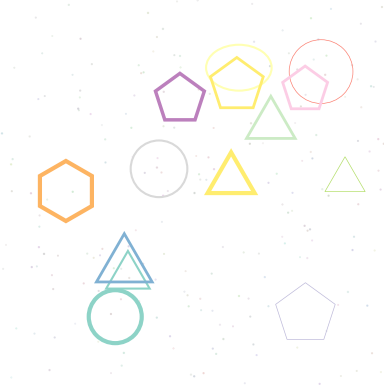[{"shape": "circle", "thickness": 3, "radius": 0.34, "center": [0.299, 0.178]}, {"shape": "triangle", "thickness": 1.5, "radius": 0.33, "center": [0.332, 0.283]}, {"shape": "oval", "thickness": 1.5, "radius": 0.43, "center": [0.62, 0.824]}, {"shape": "pentagon", "thickness": 0.5, "radius": 0.41, "center": [0.793, 0.184]}, {"shape": "circle", "thickness": 0.5, "radius": 0.41, "center": [0.834, 0.814]}, {"shape": "triangle", "thickness": 2, "radius": 0.42, "center": [0.323, 0.309]}, {"shape": "hexagon", "thickness": 3, "radius": 0.39, "center": [0.171, 0.504]}, {"shape": "triangle", "thickness": 0.5, "radius": 0.3, "center": [0.896, 0.532]}, {"shape": "pentagon", "thickness": 2, "radius": 0.31, "center": [0.793, 0.767]}, {"shape": "circle", "thickness": 1.5, "radius": 0.37, "center": [0.413, 0.562]}, {"shape": "pentagon", "thickness": 2.5, "radius": 0.33, "center": [0.467, 0.743]}, {"shape": "triangle", "thickness": 2, "radius": 0.36, "center": [0.703, 0.677]}, {"shape": "triangle", "thickness": 3, "radius": 0.35, "center": [0.6, 0.534]}, {"shape": "pentagon", "thickness": 2, "radius": 0.36, "center": [0.615, 0.779]}]